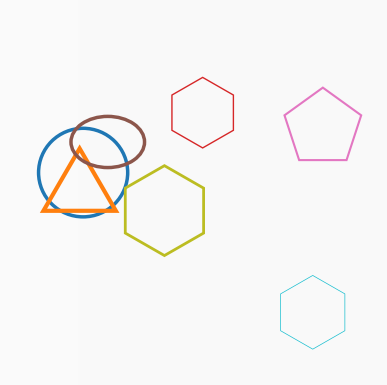[{"shape": "circle", "thickness": 2.5, "radius": 0.58, "center": [0.215, 0.552]}, {"shape": "triangle", "thickness": 3, "radius": 0.54, "center": [0.206, 0.506]}, {"shape": "hexagon", "thickness": 1, "radius": 0.46, "center": [0.523, 0.707]}, {"shape": "oval", "thickness": 2.5, "radius": 0.47, "center": [0.278, 0.631]}, {"shape": "pentagon", "thickness": 1.5, "radius": 0.52, "center": [0.833, 0.668]}, {"shape": "hexagon", "thickness": 2, "radius": 0.58, "center": [0.424, 0.453]}, {"shape": "hexagon", "thickness": 0.5, "radius": 0.48, "center": [0.807, 0.189]}]